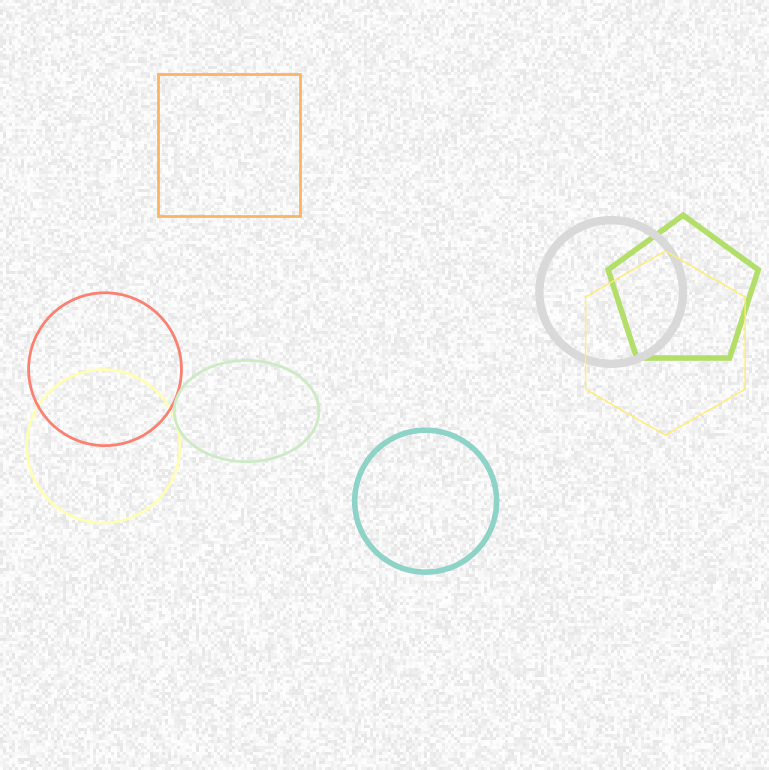[{"shape": "circle", "thickness": 2, "radius": 0.46, "center": [0.553, 0.349]}, {"shape": "circle", "thickness": 1, "radius": 0.5, "center": [0.134, 0.42]}, {"shape": "circle", "thickness": 1, "radius": 0.5, "center": [0.136, 0.52]}, {"shape": "square", "thickness": 1, "radius": 0.46, "center": [0.297, 0.811]}, {"shape": "pentagon", "thickness": 2, "radius": 0.51, "center": [0.887, 0.618]}, {"shape": "circle", "thickness": 3, "radius": 0.47, "center": [0.794, 0.621]}, {"shape": "oval", "thickness": 1, "radius": 0.47, "center": [0.32, 0.466]}, {"shape": "hexagon", "thickness": 0.5, "radius": 0.6, "center": [0.864, 0.554]}]